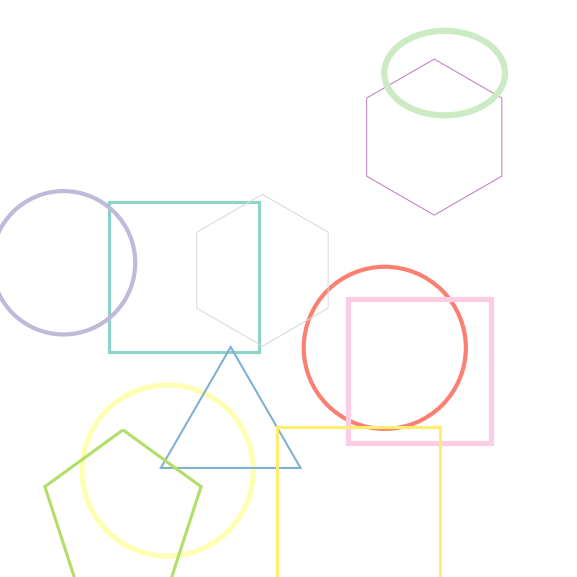[{"shape": "square", "thickness": 1.5, "radius": 0.65, "center": [0.319, 0.52]}, {"shape": "circle", "thickness": 2.5, "radius": 0.74, "center": [0.29, 0.184]}, {"shape": "circle", "thickness": 2, "radius": 0.62, "center": [0.11, 0.544]}, {"shape": "circle", "thickness": 2, "radius": 0.7, "center": [0.666, 0.397]}, {"shape": "triangle", "thickness": 1, "radius": 0.7, "center": [0.399, 0.259]}, {"shape": "pentagon", "thickness": 1.5, "radius": 0.71, "center": [0.213, 0.113]}, {"shape": "square", "thickness": 2.5, "radius": 0.62, "center": [0.726, 0.357]}, {"shape": "hexagon", "thickness": 0.5, "radius": 0.66, "center": [0.454, 0.531]}, {"shape": "hexagon", "thickness": 0.5, "radius": 0.68, "center": [0.752, 0.762]}, {"shape": "oval", "thickness": 3, "radius": 0.52, "center": [0.77, 0.873]}, {"shape": "square", "thickness": 1.5, "radius": 0.71, "center": [0.621, 0.117]}]